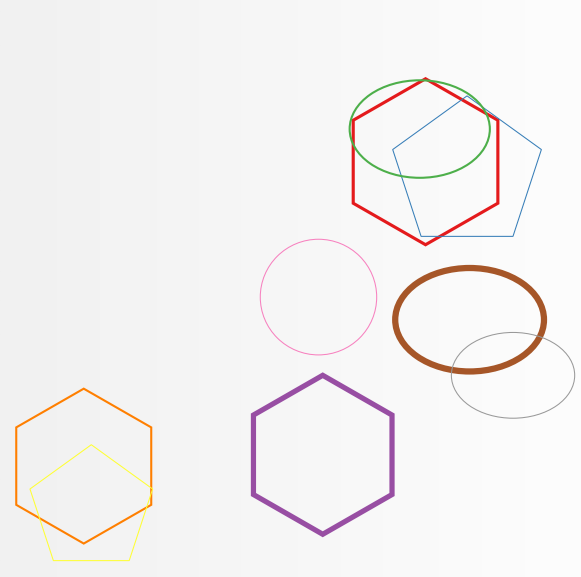[{"shape": "hexagon", "thickness": 1.5, "radius": 0.72, "center": [0.732, 0.719]}, {"shape": "pentagon", "thickness": 0.5, "radius": 0.67, "center": [0.804, 0.699]}, {"shape": "oval", "thickness": 1, "radius": 0.6, "center": [0.722, 0.776]}, {"shape": "hexagon", "thickness": 2.5, "radius": 0.69, "center": [0.555, 0.212]}, {"shape": "hexagon", "thickness": 1, "radius": 0.67, "center": [0.144, 0.192]}, {"shape": "pentagon", "thickness": 0.5, "radius": 0.55, "center": [0.157, 0.118]}, {"shape": "oval", "thickness": 3, "radius": 0.64, "center": [0.808, 0.445]}, {"shape": "circle", "thickness": 0.5, "radius": 0.5, "center": [0.548, 0.485]}, {"shape": "oval", "thickness": 0.5, "radius": 0.53, "center": [0.883, 0.349]}]